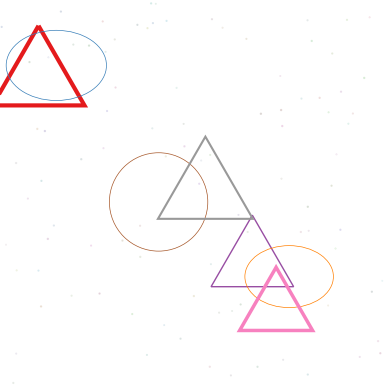[{"shape": "triangle", "thickness": 3, "radius": 0.69, "center": [0.1, 0.795]}, {"shape": "oval", "thickness": 0.5, "radius": 0.65, "center": [0.146, 0.83]}, {"shape": "triangle", "thickness": 1, "radius": 0.62, "center": [0.655, 0.317]}, {"shape": "oval", "thickness": 0.5, "radius": 0.57, "center": [0.751, 0.282]}, {"shape": "circle", "thickness": 0.5, "radius": 0.64, "center": [0.412, 0.475]}, {"shape": "triangle", "thickness": 2.5, "radius": 0.55, "center": [0.717, 0.196]}, {"shape": "triangle", "thickness": 1.5, "radius": 0.71, "center": [0.534, 0.503]}]